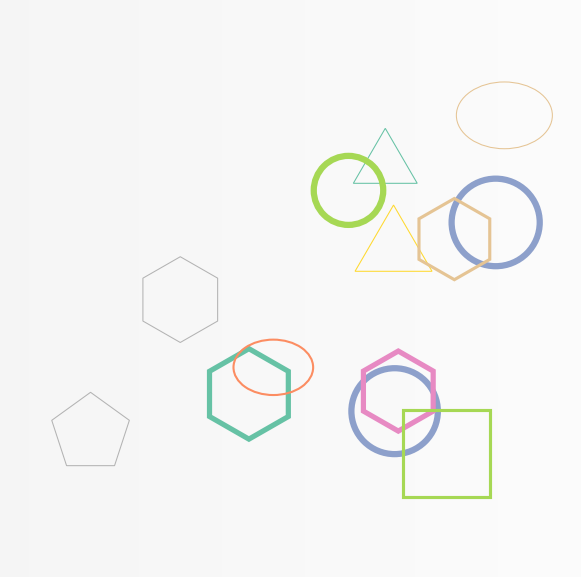[{"shape": "triangle", "thickness": 0.5, "radius": 0.32, "center": [0.663, 0.713]}, {"shape": "hexagon", "thickness": 2.5, "radius": 0.39, "center": [0.428, 0.317]}, {"shape": "oval", "thickness": 1, "radius": 0.34, "center": [0.47, 0.363]}, {"shape": "circle", "thickness": 3, "radius": 0.38, "center": [0.853, 0.614]}, {"shape": "circle", "thickness": 3, "radius": 0.37, "center": [0.679, 0.287]}, {"shape": "hexagon", "thickness": 2.5, "radius": 0.35, "center": [0.685, 0.322]}, {"shape": "square", "thickness": 1.5, "radius": 0.38, "center": [0.768, 0.214]}, {"shape": "circle", "thickness": 3, "radius": 0.3, "center": [0.6, 0.669]}, {"shape": "triangle", "thickness": 0.5, "radius": 0.38, "center": [0.677, 0.568]}, {"shape": "oval", "thickness": 0.5, "radius": 0.41, "center": [0.868, 0.799]}, {"shape": "hexagon", "thickness": 1.5, "radius": 0.35, "center": [0.782, 0.585]}, {"shape": "pentagon", "thickness": 0.5, "radius": 0.35, "center": [0.156, 0.25]}, {"shape": "hexagon", "thickness": 0.5, "radius": 0.37, "center": [0.31, 0.48]}]